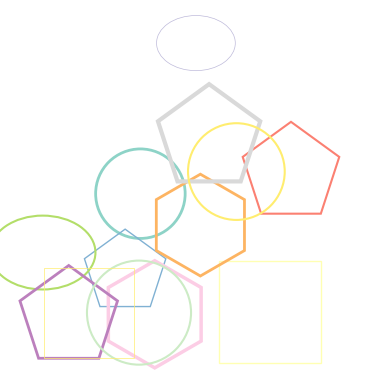[{"shape": "circle", "thickness": 2, "radius": 0.58, "center": [0.365, 0.497]}, {"shape": "square", "thickness": 1, "radius": 0.66, "center": [0.701, 0.19]}, {"shape": "oval", "thickness": 0.5, "radius": 0.51, "center": [0.509, 0.888]}, {"shape": "pentagon", "thickness": 1.5, "radius": 0.66, "center": [0.756, 0.552]}, {"shape": "pentagon", "thickness": 1, "radius": 0.56, "center": [0.325, 0.294]}, {"shape": "hexagon", "thickness": 2, "radius": 0.66, "center": [0.52, 0.415]}, {"shape": "oval", "thickness": 1.5, "radius": 0.69, "center": [0.111, 0.344]}, {"shape": "hexagon", "thickness": 2.5, "radius": 0.7, "center": [0.402, 0.184]}, {"shape": "pentagon", "thickness": 3, "radius": 0.7, "center": [0.543, 0.642]}, {"shape": "pentagon", "thickness": 2, "radius": 0.67, "center": [0.179, 0.177]}, {"shape": "circle", "thickness": 1.5, "radius": 0.68, "center": [0.361, 0.188]}, {"shape": "square", "thickness": 0.5, "radius": 0.58, "center": [0.232, 0.186]}, {"shape": "circle", "thickness": 1.5, "radius": 0.63, "center": [0.614, 0.554]}]